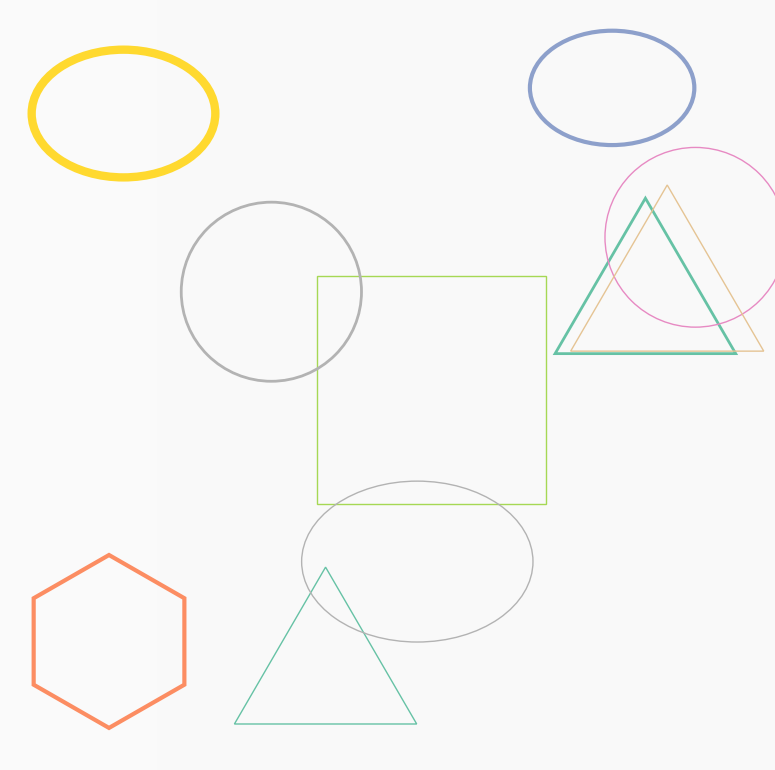[{"shape": "triangle", "thickness": 1, "radius": 0.67, "center": [0.833, 0.608]}, {"shape": "triangle", "thickness": 0.5, "radius": 0.68, "center": [0.42, 0.128]}, {"shape": "hexagon", "thickness": 1.5, "radius": 0.56, "center": [0.141, 0.167]}, {"shape": "oval", "thickness": 1.5, "radius": 0.53, "center": [0.79, 0.886]}, {"shape": "circle", "thickness": 0.5, "radius": 0.58, "center": [0.897, 0.692]}, {"shape": "square", "thickness": 0.5, "radius": 0.74, "center": [0.557, 0.493]}, {"shape": "oval", "thickness": 3, "radius": 0.59, "center": [0.159, 0.853]}, {"shape": "triangle", "thickness": 0.5, "radius": 0.72, "center": [0.861, 0.616]}, {"shape": "oval", "thickness": 0.5, "radius": 0.75, "center": [0.538, 0.271]}, {"shape": "circle", "thickness": 1, "radius": 0.58, "center": [0.35, 0.621]}]